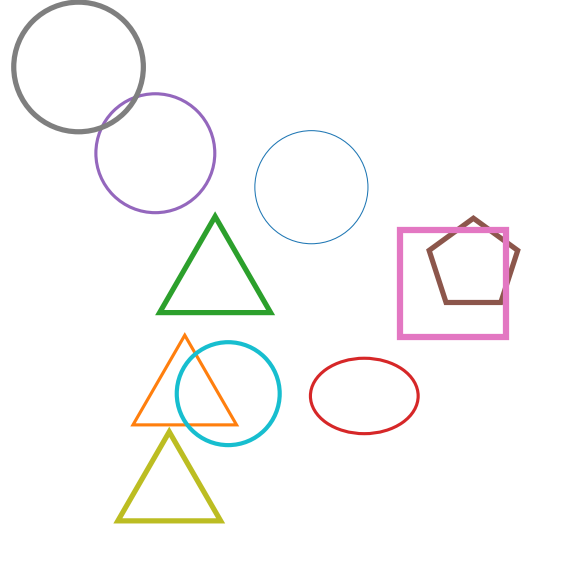[{"shape": "circle", "thickness": 0.5, "radius": 0.49, "center": [0.539, 0.675]}, {"shape": "triangle", "thickness": 1.5, "radius": 0.52, "center": [0.32, 0.315]}, {"shape": "triangle", "thickness": 2.5, "radius": 0.55, "center": [0.372, 0.513]}, {"shape": "oval", "thickness": 1.5, "radius": 0.47, "center": [0.631, 0.313]}, {"shape": "circle", "thickness": 1.5, "radius": 0.51, "center": [0.269, 0.734]}, {"shape": "pentagon", "thickness": 2.5, "radius": 0.4, "center": [0.82, 0.541]}, {"shape": "square", "thickness": 3, "radius": 0.46, "center": [0.784, 0.509]}, {"shape": "circle", "thickness": 2.5, "radius": 0.56, "center": [0.136, 0.883]}, {"shape": "triangle", "thickness": 2.5, "radius": 0.51, "center": [0.293, 0.149]}, {"shape": "circle", "thickness": 2, "radius": 0.45, "center": [0.395, 0.317]}]